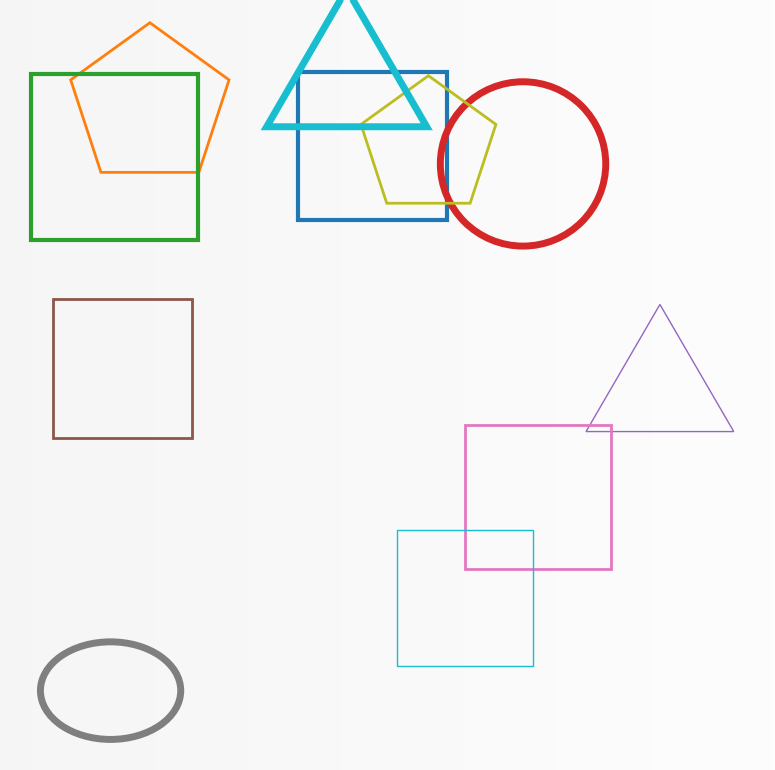[{"shape": "square", "thickness": 1.5, "radius": 0.48, "center": [0.481, 0.811]}, {"shape": "pentagon", "thickness": 1, "radius": 0.54, "center": [0.193, 0.863]}, {"shape": "square", "thickness": 1.5, "radius": 0.54, "center": [0.147, 0.796]}, {"shape": "circle", "thickness": 2.5, "radius": 0.53, "center": [0.675, 0.787]}, {"shape": "triangle", "thickness": 0.5, "radius": 0.55, "center": [0.851, 0.495]}, {"shape": "square", "thickness": 1, "radius": 0.45, "center": [0.158, 0.521]}, {"shape": "square", "thickness": 1, "radius": 0.47, "center": [0.694, 0.354]}, {"shape": "oval", "thickness": 2.5, "radius": 0.45, "center": [0.143, 0.103]}, {"shape": "pentagon", "thickness": 1, "radius": 0.46, "center": [0.553, 0.81]}, {"shape": "square", "thickness": 0.5, "radius": 0.44, "center": [0.6, 0.223]}, {"shape": "triangle", "thickness": 2.5, "radius": 0.6, "center": [0.447, 0.895]}]